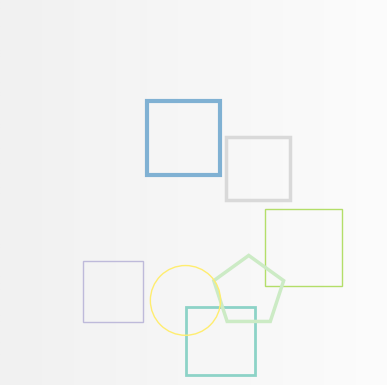[{"shape": "square", "thickness": 2, "radius": 0.44, "center": [0.569, 0.113]}, {"shape": "square", "thickness": 1, "radius": 0.39, "center": [0.292, 0.243]}, {"shape": "square", "thickness": 3, "radius": 0.48, "center": [0.473, 0.641]}, {"shape": "square", "thickness": 1, "radius": 0.5, "center": [0.783, 0.357]}, {"shape": "square", "thickness": 2.5, "radius": 0.41, "center": [0.665, 0.562]}, {"shape": "pentagon", "thickness": 2.5, "radius": 0.47, "center": [0.642, 0.242]}, {"shape": "circle", "thickness": 1, "radius": 0.45, "center": [0.479, 0.22]}]